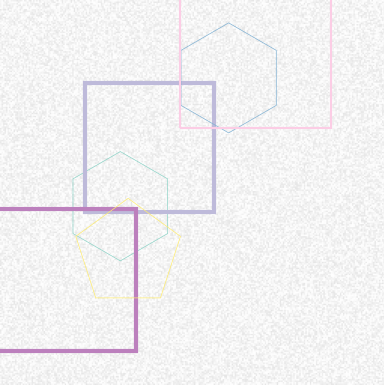[{"shape": "hexagon", "thickness": 0.5, "radius": 0.71, "center": [0.313, 0.464]}, {"shape": "square", "thickness": 3, "radius": 0.84, "center": [0.389, 0.617]}, {"shape": "hexagon", "thickness": 0.5, "radius": 0.71, "center": [0.594, 0.798]}, {"shape": "square", "thickness": 1.5, "radius": 0.98, "center": [0.664, 0.865]}, {"shape": "square", "thickness": 3, "radius": 0.92, "center": [0.168, 0.272]}, {"shape": "pentagon", "thickness": 0.5, "radius": 0.71, "center": [0.333, 0.342]}]